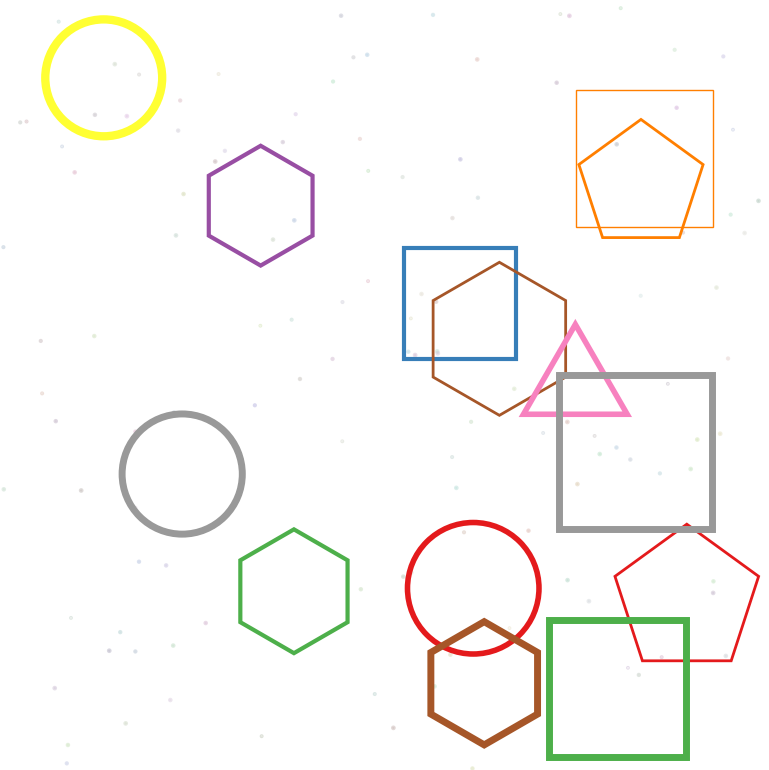[{"shape": "circle", "thickness": 2, "radius": 0.43, "center": [0.615, 0.236]}, {"shape": "pentagon", "thickness": 1, "radius": 0.49, "center": [0.892, 0.221]}, {"shape": "square", "thickness": 1.5, "radius": 0.36, "center": [0.598, 0.606]}, {"shape": "square", "thickness": 2.5, "radius": 0.44, "center": [0.802, 0.106]}, {"shape": "hexagon", "thickness": 1.5, "radius": 0.4, "center": [0.382, 0.232]}, {"shape": "hexagon", "thickness": 1.5, "radius": 0.39, "center": [0.339, 0.733]}, {"shape": "pentagon", "thickness": 1, "radius": 0.42, "center": [0.832, 0.76]}, {"shape": "square", "thickness": 0.5, "radius": 0.44, "center": [0.837, 0.794]}, {"shape": "circle", "thickness": 3, "radius": 0.38, "center": [0.135, 0.899]}, {"shape": "hexagon", "thickness": 2.5, "radius": 0.4, "center": [0.629, 0.113]}, {"shape": "hexagon", "thickness": 1, "radius": 0.5, "center": [0.649, 0.56]}, {"shape": "triangle", "thickness": 2, "radius": 0.39, "center": [0.747, 0.501]}, {"shape": "square", "thickness": 2.5, "radius": 0.5, "center": [0.825, 0.413]}, {"shape": "circle", "thickness": 2.5, "radius": 0.39, "center": [0.237, 0.384]}]